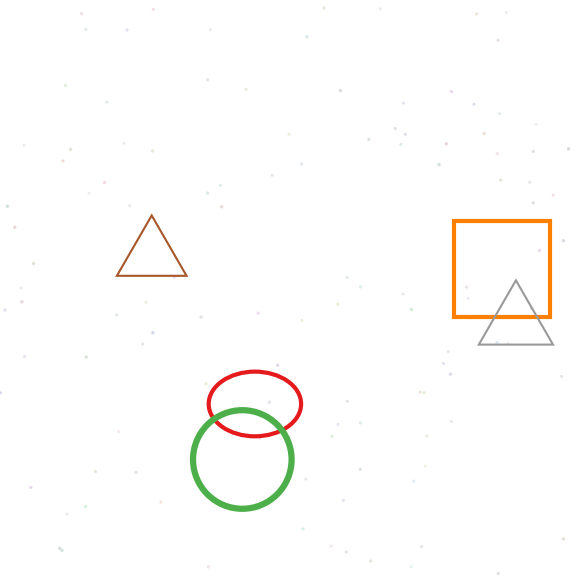[{"shape": "oval", "thickness": 2, "radius": 0.4, "center": [0.441, 0.3]}, {"shape": "circle", "thickness": 3, "radius": 0.43, "center": [0.42, 0.203]}, {"shape": "square", "thickness": 2, "radius": 0.42, "center": [0.87, 0.533]}, {"shape": "triangle", "thickness": 1, "radius": 0.35, "center": [0.263, 0.556]}, {"shape": "triangle", "thickness": 1, "radius": 0.37, "center": [0.893, 0.44]}]